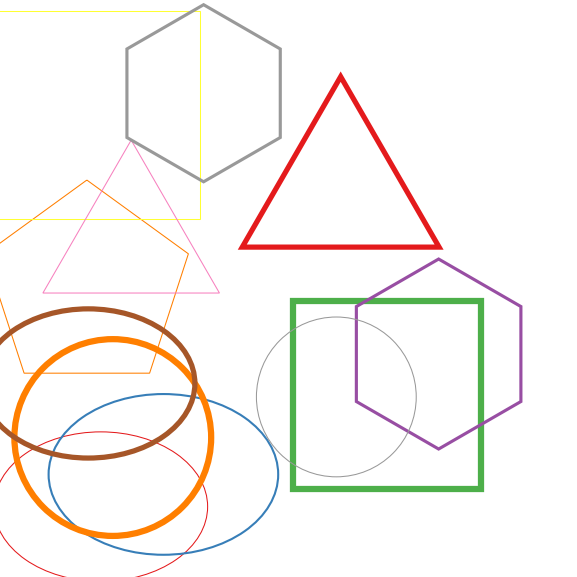[{"shape": "triangle", "thickness": 2.5, "radius": 0.98, "center": [0.59, 0.67]}, {"shape": "oval", "thickness": 0.5, "radius": 0.92, "center": [0.175, 0.122]}, {"shape": "oval", "thickness": 1, "radius": 0.99, "center": [0.283, 0.178]}, {"shape": "square", "thickness": 3, "radius": 0.81, "center": [0.67, 0.315]}, {"shape": "hexagon", "thickness": 1.5, "radius": 0.82, "center": [0.76, 0.386]}, {"shape": "circle", "thickness": 3, "radius": 0.85, "center": [0.195, 0.242]}, {"shape": "pentagon", "thickness": 0.5, "radius": 0.92, "center": [0.15, 0.503]}, {"shape": "square", "thickness": 0.5, "radius": 0.9, "center": [0.166, 0.8]}, {"shape": "oval", "thickness": 2.5, "radius": 0.92, "center": [0.153, 0.335]}, {"shape": "triangle", "thickness": 0.5, "radius": 0.88, "center": [0.227, 0.58]}, {"shape": "circle", "thickness": 0.5, "radius": 0.69, "center": [0.582, 0.312]}, {"shape": "hexagon", "thickness": 1.5, "radius": 0.77, "center": [0.353, 0.838]}]